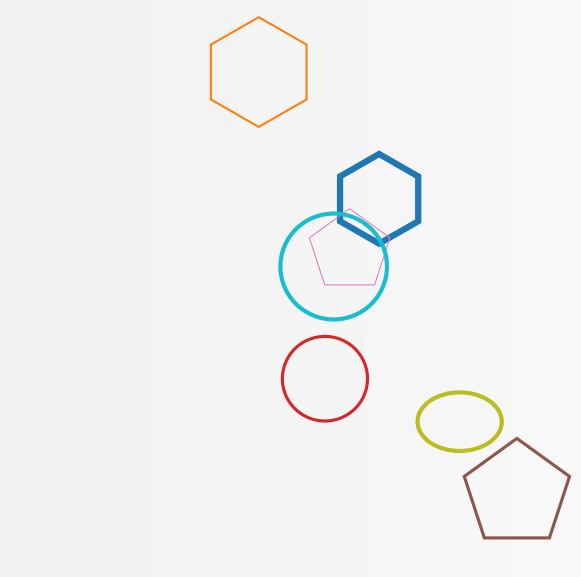[{"shape": "hexagon", "thickness": 3, "radius": 0.39, "center": [0.652, 0.655]}, {"shape": "hexagon", "thickness": 1, "radius": 0.47, "center": [0.445, 0.874]}, {"shape": "circle", "thickness": 1.5, "radius": 0.37, "center": [0.559, 0.343]}, {"shape": "pentagon", "thickness": 1.5, "radius": 0.48, "center": [0.889, 0.145]}, {"shape": "pentagon", "thickness": 0.5, "radius": 0.36, "center": [0.602, 0.565]}, {"shape": "oval", "thickness": 2, "radius": 0.36, "center": [0.791, 0.269]}, {"shape": "circle", "thickness": 2, "radius": 0.46, "center": [0.574, 0.538]}]